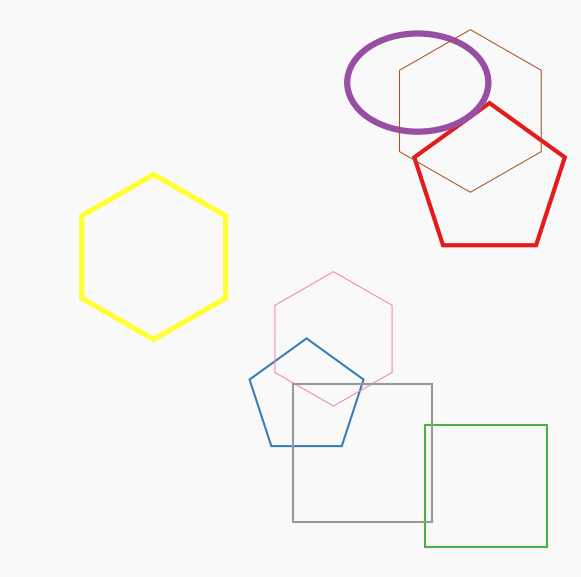[{"shape": "pentagon", "thickness": 2, "radius": 0.68, "center": [0.842, 0.685]}, {"shape": "pentagon", "thickness": 1, "radius": 0.52, "center": [0.527, 0.31]}, {"shape": "square", "thickness": 1, "radius": 0.53, "center": [0.836, 0.157]}, {"shape": "oval", "thickness": 3, "radius": 0.61, "center": [0.719, 0.856]}, {"shape": "hexagon", "thickness": 2.5, "radius": 0.71, "center": [0.264, 0.554]}, {"shape": "hexagon", "thickness": 0.5, "radius": 0.7, "center": [0.809, 0.807]}, {"shape": "hexagon", "thickness": 0.5, "radius": 0.58, "center": [0.574, 0.412]}, {"shape": "square", "thickness": 1, "radius": 0.6, "center": [0.623, 0.215]}]